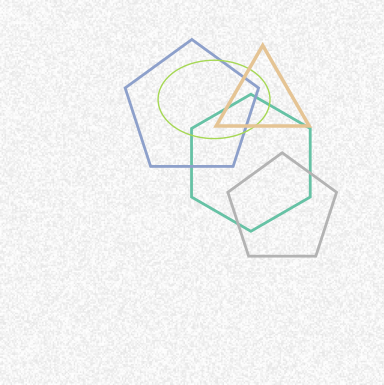[{"shape": "hexagon", "thickness": 2, "radius": 0.89, "center": [0.652, 0.577]}, {"shape": "pentagon", "thickness": 2, "radius": 0.91, "center": [0.498, 0.715]}, {"shape": "oval", "thickness": 1, "radius": 0.73, "center": [0.556, 0.742]}, {"shape": "triangle", "thickness": 2.5, "radius": 0.7, "center": [0.682, 0.743]}, {"shape": "pentagon", "thickness": 2, "radius": 0.74, "center": [0.733, 0.455]}]